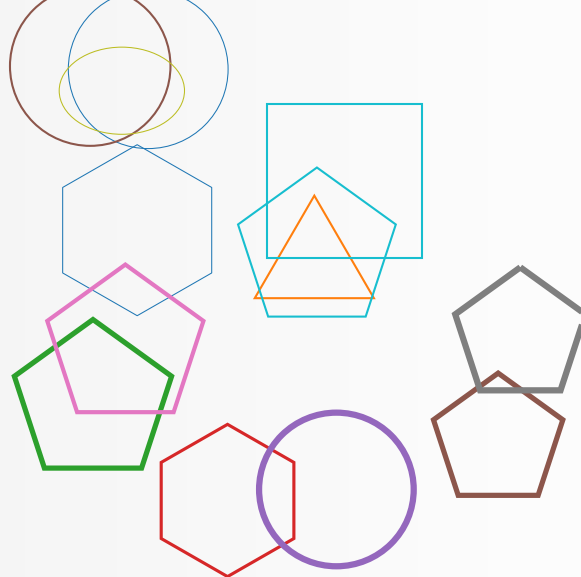[{"shape": "circle", "thickness": 0.5, "radius": 0.69, "center": [0.255, 0.879]}, {"shape": "hexagon", "thickness": 0.5, "radius": 0.74, "center": [0.236, 0.601]}, {"shape": "triangle", "thickness": 1, "radius": 0.59, "center": [0.541, 0.542]}, {"shape": "pentagon", "thickness": 2.5, "radius": 0.71, "center": [0.16, 0.304]}, {"shape": "hexagon", "thickness": 1.5, "radius": 0.66, "center": [0.391, 0.133]}, {"shape": "circle", "thickness": 3, "radius": 0.67, "center": [0.579, 0.152]}, {"shape": "pentagon", "thickness": 2.5, "radius": 0.58, "center": [0.857, 0.236]}, {"shape": "circle", "thickness": 1, "radius": 0.69, "center": [0.155, 0.885]}, {"shape": "pentagon", "thickness": 2, "radius": 0.71, "center": [0.216, 0.4]}, {"shape": "pentagon", "thickness": 3, "radius": 0.59, "center": [0.895, 0.418]}, {"shape": "oval", "thickness": 0.5, "radius": 0.54, "center": [0.21, 0.842]}, {"shape": "square", "thickness": 1, "radius": 0.67, "center": [0.592, 0.685]}, {"shape": "pentagon", "thickness": 1, "radius": 0.71, "center": [0.545, 0.566]}]